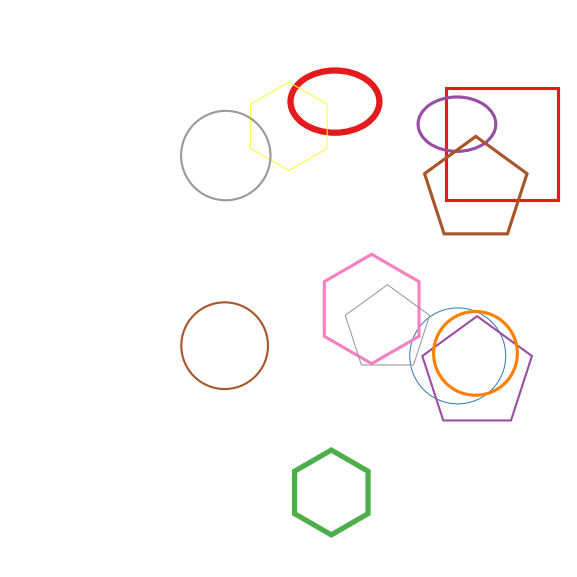[{"shape": "square", "thickness": 1.5, "radius": 0.49, "center": [0.87, 0.75]}, {"shape": "oval", "thickness": 3, "radius": 0.38, "center": [0.58, 0.823]}, {"shape": "circle", "thickness": 0.5, "radius": 0.42, "center": [0.793, 0.383]}, {"shape": "hexagon", "thickness": 2.5, "radius": 0.37, "center": [0.574, 0.146]}, {"shape": "pentagon", "thickness": 1, "radius": 0.5, "center": [0.826, 0.352]}, {"shape": "oval", "thickness": 1.5, "radius": 0.34, "center": [0.791, 0.784]}, {"shape": "circle", "thickness": 1.5, "radius": 0.36, "center": [0.823, 0.387]}, {"shape": "hexagon", "thickness": 0.5, "radius": 0.38, "center": [0.5, 0.78]}, {"shape": "circle", "thickness": 1, "radius": 0.38, "center": [0.389, 0.401]}, {"shape": "pentagon", "thickness": 1.5, "radius": 0.47, "center": [0.824, 0.67]}, {"shape": "hexagon", "thickness": 1.5, "radius": 0.47, "center": [0.644, 0.464]}, {"shape": "pentagon", "thickness": 0.5, "radius": 0.38, "center": [0.671, 0.429]}, {"shape": "circle", "thickness": 1, "radius": 0.39, "center": [0.391, 0.73]}]